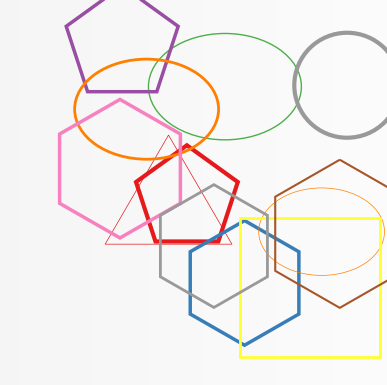[{"shape": "triangle", "thickness": 0.5, "radius": 0.94, "center": [0.435, 0.46]}, {"shape": "pentagon", "thickness": 3, "radius": 0.69, "center": [0.482, 0.485]}, {"shape": "hexagon", "thickness": 2.5, "radius": 0.81, "center": [0.631, 0.265]}, {"shape": "oval", "thickness": 1, "radius": 0.99, "center": [0.58, 0.775]}, {"shape": "pentagon", "thickness": 2.5, "radius": 0.76, "center": [0.315, 0.885]}, {"shape": "oval", "thickness": 0.5, "radius": 0.81, "center": [0.83, 0.398]}, {"shape": "oval", "thickness": 2, "radius": 0.93, "center": [0.378, 0.716]}, {"shape": "square", "thickness": 2, "radius": 0.9, "center": [0.8, 0.253]}, {"shape": "hexagon", "thickness": 1.5, "radius": 0.96, "center": [0.877, 0.393]}, {"shape": "hexagon", "thickness": 2.5, "radius": 0.9, "center": [0.31, 0.562]}, {"shape": "hexagon", "thickness": 2, "radius": 0.8, "center": [0.552, 0.361]}, {"shape": "circle", "thickness": 3, "radius": 0.68, "center": [0.896, 0.779]}]